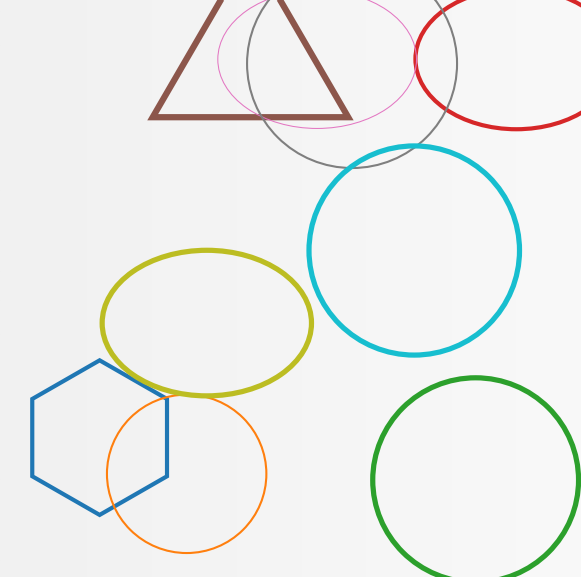[{"shape": "hexagon", "thickness": 2, "radius": 0.67, "center": [0.171, 0.241]}, {"shape": "circle", "thickness": 1, "radius": 0.69, "center": [0.321, 0.179]}, {"shape": "circle", "thickness": 2.5, "radius": 0.89, "center": [0.818, 0.168]}, {"shape": "oval", "thickness": 2, "radius": 0.87, "center": [0.888, 0.897]}, {"shape": "triangle", "thickness": 3, "radius": 0.97, "center": [0.431, 0.893]}, {"shape": "oval", "thickness": 0.5, "radius": 0.85, "center": [0.546, 0.896]}, {"shape": "circle", "thickness": 1, "radius": 0.9, "center": [0.606, 0.889]}, {"shape": "oval", "thickness": 2.5, "radius": 0.9, "center": [0.356, 0.44]}, {"shape": "circle", "thickness": 2.5, "radius": 0.91, "center": [0.713, 0.565]}]